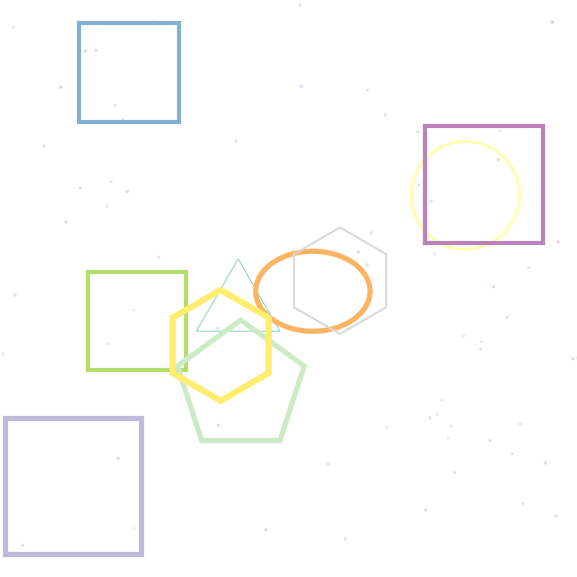[{"shape": "triangle", "thickness": 0.5, "radius": 0.42, "center": [0.412, 0.467]}, {"shape": "circle", "thickness": 1.5, "radius": 0.47, "center": [0.806, 0.661]}, {"shape": "square", "thickness": 2.5, "radius": 0.59, "center": [0.126, 0.158]}, {"shape": "square", "thickness": 2, "radius": 0.43, "center": [0.223, 0.873]}, {"shape": "oval", "thickness": 2.5, "radius": 0.49, "center": [0.542, 0.495]}, {"shape": "square", "thickness": 2, "radius": 0.42, "center": [0.237, 0.444]}, {"shape": "hexagon", "thickness": 1, "radius": 0.46, "center": [0.589, 0.513]}, {"shape": "square", "thickness": 2, "radius": 0.51, "center": [0.838, 0.68]}, {"shape": "pentagon", "thickness": 2.5, "radius": 0.58, "center": [0.417, 0.33]}, {"shape": "hexagon", "thickness": 3, "radius": 0.48, "center": [0.382, 0.401]}]